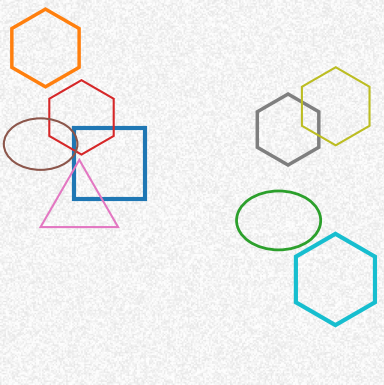[{"shape": "square", "thickness": 3, "radius": 0.46, "center": [0.284, 0.576]}, {"shape": "hexagon", "thickness": 2.5, "radius": 0.5, "center": [0.118, 0.875]}, {"shape": "oval", "thickness": 2, "radius": 0.55, "center": [0.724, 0.427]}, {"shape": "hexagon", "thickness": 1.5, "radius": 0.48, "center": [0.212, 0.695]}, {"shape": "oval", "thickness": 1.5, "radius": 0.48, "center": [0.105, 0.626]}, {"shape": "triangle", "thickness": 1.5, "radius": 0.58, "center": [0.206, 0.468]}, {"shape": "hexagon", "thickness": 2.5, "radius": 0.46, "center": [0.748, 0.664]}, {"shape": "hexagon", "thickness": 1.5, "radius": 0.51, "center": [0.872, 0.724]}, {"shape": "hexagon", "thickness": 3, "radius": 0.59, "center": [0.871, 0.274]}]